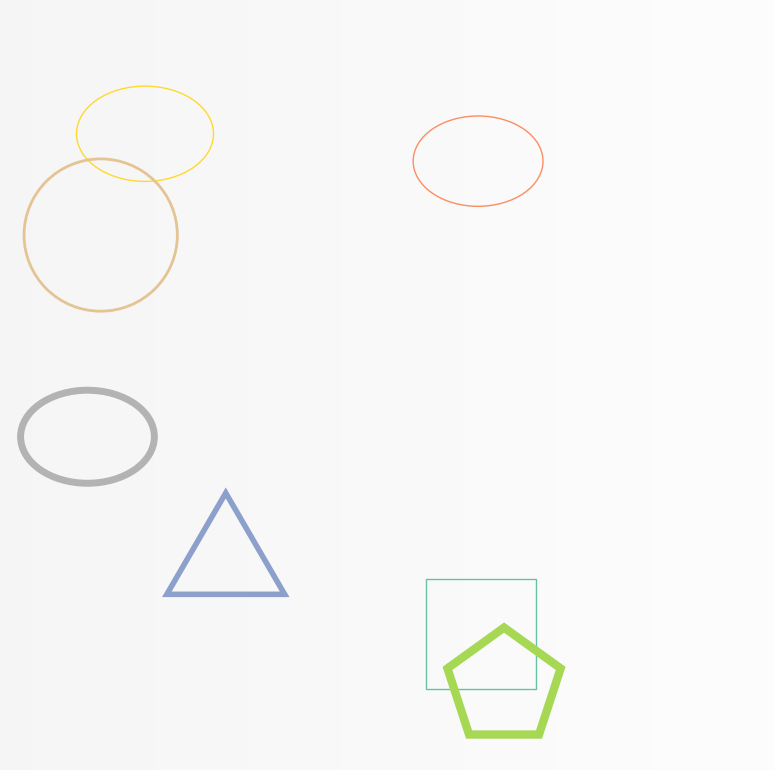[{"shape": "square", "thickness": 0.5, "radius": 0.35, "center": [0.62, 0.177]}, {"shape": "oval", "thickness": 0.5, "radius": 0.42, "center": [0.617, 0.791]}, {"shape": "triangle", "thickness": 2, "radius": 0.44, "center": [0.291, 0.272]}, {"shape": "pentagon", "thickness": 3, "radius": 0.38, "center": [0.65, 0.108]}, {"shape": "oval", "thickness": 0.5, "radius": 0.44, "center": [0.187, 0.826]}, {"shape": "circle", "thickness": 1, "radius": 0.49, "center": [0.13, 0.695]}, {"shape": "oval", "thickness": 2.5, "radius": 0.43, "center": [0.113, 0.433]}]